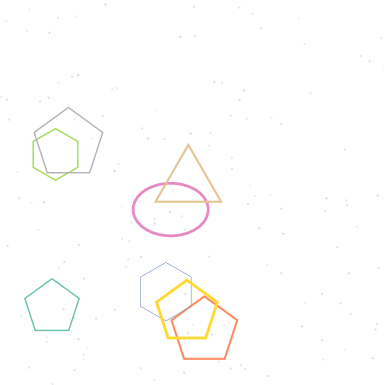[{"shape": "pentagon", "thickness": 1, "radius": 0.37, "center": [0.135, 0.202]}, {"shape": "pentagon", "thickness": 1.5, "radius": 0.45, "center": [0.531, 0.141]}, {"shape": "hexagon", "thickness": 0.5, "radius": 0.38, "center": [0.431, 0.242]}, {"shape": "oval", "thickness": 2, "radius": 0.49, "center": [0.443, 0.456]}, {"shape": "hexagon", "thickness": 1, "radius": 0.34, "center": [0.144, 0.599]}, {"shape": "pentagon", "thickness": 2, "radius": 0.42, "center": [0.485, 0.189]}, {"shape": "triangle", "thickness": 1.5, "radius": 0.49, "center": [0.489, 0.525]}, {"shape": "pentagon", "thickness": 1, "radius": 0.47, "center": [0.178, 0.627]}]